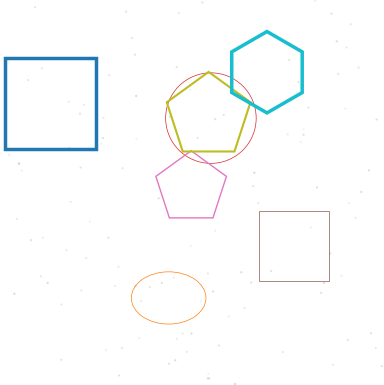[{"shape": "square", "thickness": 2.5, "radius": 0.59, "center": [0.13, 0.731]}, {"shape": "oval", "thickness": 0.5, "radius": 0.48, "center": [0.438, 0.226]}, {"shape": "circle", "thickness": 0.5, "radius": 0.59, "center": [0.548, 0.693]}, {"shape": "square", "thickness": 0.5, "radius": 0.46, "center": [0.764, 0.36]}, {"shape": "pentagon", "thickness": 1, "radius": 0.48, "center": [0.497, 0.512]}, {"shape": "pentagon", "thickness": 1.5, "radius": 0.57, "center": [0.542, 0.699]}, {"shape": "hexagon", "thickness": 2.5, "radius": 0.53, "center": [0.693, 0.812]}]